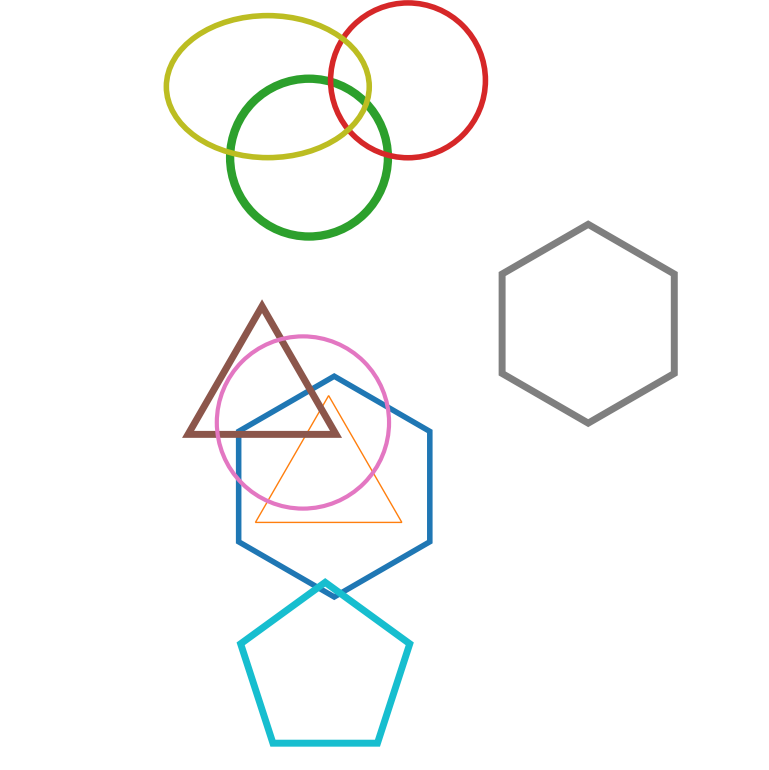[{"shape": "hexagon", "thickness": 2, "radius": 0.72, "center": [0.434, 0.368]}, {"shape": "triangle", "thickness": 0.5, "radius": 0.55, "center": [0.427, 0.376]}, {"shape": "circle", "thickness": 3, "radius": 0.51, "center": [0.401, 0.795]}, {"shape": "circle", "thickness": 2, "radius": 0.5, "center": [0.53, 0.896]}, {"shape": "triangle", "thickness": 2.5, "radius": 0.55, "center": [0.34, 0.491]}, {"shape": "circle", "thickness": 1.5, "radius": 0.56, "center": [0.393, 0.451]}, {"shape": "hexagon", "thickness": 2.5, "radius": 0.65, "center": [0.764, 0.58]}, {"shape": "oval", "thickness": 2, "radius": 0.66, "center": [0.348, 0.887]}, {"shape": "pentagon", "thickness": 2.5, "radius": 0.58, "center": [0.422, 0.128]}]